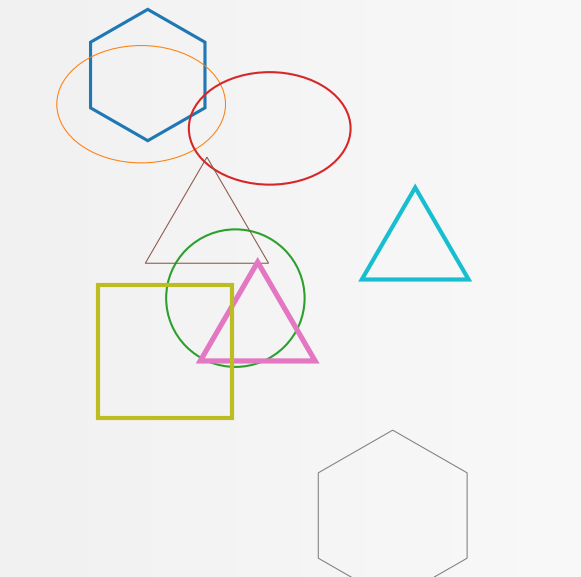[{"shape": "hexagon", "thickness": 1.5, "radius": 0.57, "center": [0.254, 0.869]}, {"shape": "oval", "thickness": 0.5, "radius": 0.73, "center": [0.243, 0.819]}, {"shape": "circle", "thickness": 1, "radius": 0.6, "center": [0.405, 0.483]}, {"shape": "oval", "thickness": 1, "radius": 0.7, "center": [0.464, 0.777]}, {"shape": "triangle", "thickness": 0.5, "radius": 0.61, "center": [0.356, 0.605]}, {"shape": "triangle", "thickness": 2.5, "radius": 0.57, "center": [0.443, 0.431]}, {"shape": "hexagon", "thickness": 0.5, "radius": 0.74, "center": [0.676, 0.106]}, {"shape": "square", "thickness": 2, "radius": 0.58, "center": [0.284, 0.391]}, {"shape": "triangle", "thickness": 2, "radius": 0.53, "center": [0.714, 0.568]}]